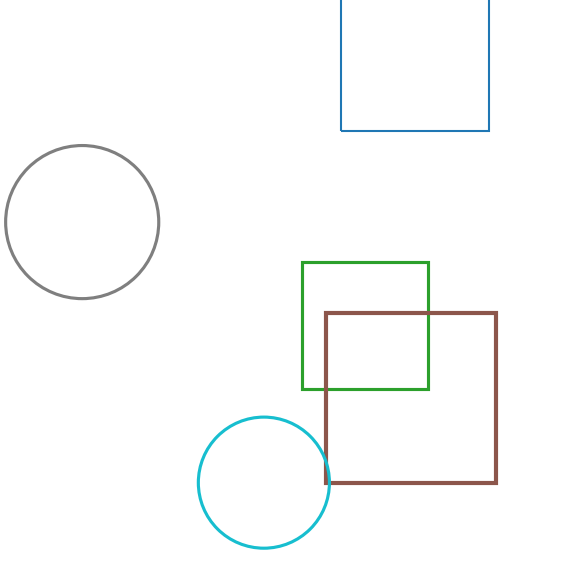[{"shape": "square", "thickness": 1, "radius": 0.64, "center": [0.718, 0.899]}, {"shape": "square", "thickness": 1.5, "radius": 0.55, "center": [0.632, 0.435]}, {"shape": "square", "thickness": 2, "radius": 0.74, "center": [0.711, 0.31]}, {"shape": "circle", "thickness": 1.5, "radius": 0.66, "center": [0.142, 0.615]}, {"shape": "circle", "thickness": 1.5, "radius": 0.57, "center": [0.457, 0.163]}]